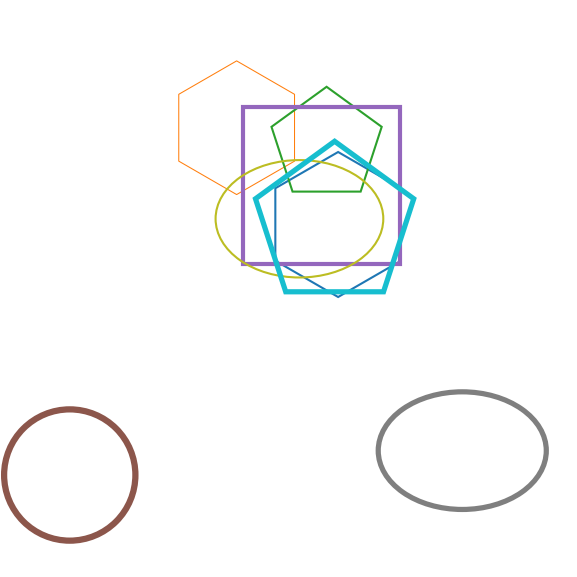[{"shape": "hexagon", "thickness": 1, "radius": 0.63, "center": [0.585, 0.61]}, {"shape": "hexagon", "thickness": 0.5, "radius": 0.58, "center": [0.41, 0.778]}, {"shape": "pentagon", "thickness": 1, "radius": 0.5, "center": [0.566, 0.749]}, {"shape": "square", "thickness": 2, "radius": 0.68, "center": [0.557, 0.678]}, {"shape": "circle", "thickness": 3, "radius": 0.57, "center": [0.121, 0.177]}, {"shape": "oval", "thickness": 2.5, "radius": 0.73, "center": [0.8, 0.219]}, {"shape": "oval", "thickness": 1, "radius": 0.73, "center": [0.519, 0.62]}, {"shape": "pentagon", "thickness": 2.5, "radius": 0.72, "center": [0.579, 0.61]}]